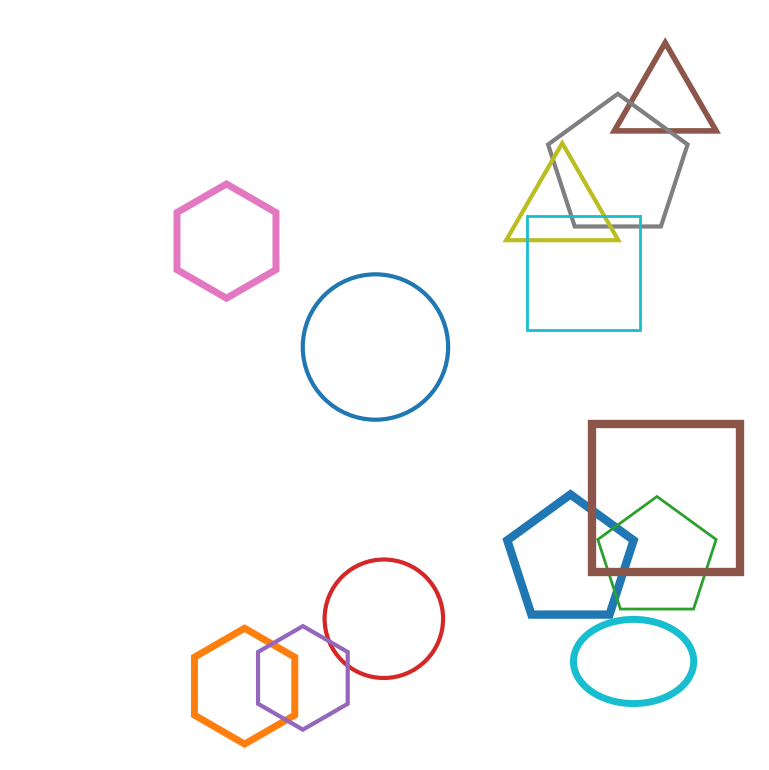[{"shape": "pentagon", "thickness": 3, "radius": 0.43, "center": [0.741, 0.272]}, {"shape": "circle", "thickness": 1.5, "radius": 0.47, "center": [0.488, 0.549]}, {"shape": "hexagon", "thickness": 2.5, "radius": 0.38, "center": [0.318, 0.109]}, {"shape": "pentagon", "thickness": 1, "radius": 0.4, "center": [0.853, 0.274]}, {"shape": "circle", "thickness": 1.5, "radius": 0.38, "center": [0.498, 0.196]}, {"shape": "hexagon", "thickness": 1.5, "radius": 0.34, "center": [0.393, 0.12]}, {"shape": "triangle", "thickness": 2, "radius": 0.38, "center": [0.864, 0.868]}, {"shape": "square", "thickness": 3, "radius": 0.48, "center": [0.865, 0.353]}, {"shape": "hexagon", "thickness": 2.5, "radius": 0.37, "center": [0.294, 0.687]}, {"shape": "pentagon", "thickness": 1.5, "radius": 0.48, "center": [0.802, 0.783]}, {"shape": "triangle", "thickness": 1.5, "radius": 0.42, "center": [0.73, 0.73]}, {"shape": "oval", "thickness": 2.5, "radius": 0.39, "center": [0.823, 0.141]}, {"shape": "square", "thickness": 1, "radius": 0.37, "center": [0.758, 0.646]}]